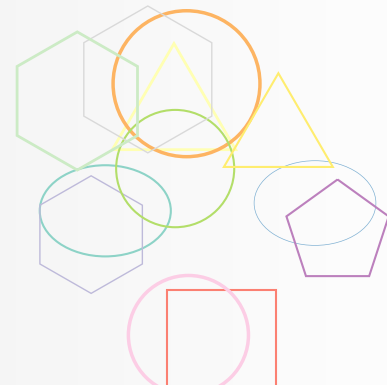[{"shape": "oval", "thickness": 1.5, "radius": 0.85, "center": [0.272, 0.452]}, {"shape": "triangle", "thickness": 2, "radius": 0.92, "center": [0.449, 0.703]}, {"shape": "hexagon", "thickness": 1, "radius": 0.76, "center": [0.235, 0.391]}, {"shape": "square", "thickness": 1.5, "radius": 0.7, "center": [0.573, 0.106]}, {"shape": "oval", "thickness": 0.5, "radius": 0.79, "center": [0.813, 0.473]}, {"shape": "circle", "thickness": 2.5, "radius": 0.95, "center": [0.481, 0.783]}, {"shape": "circle", "thickness": 1.5, "radius": 0.76, "center": [0.452, 0.562]}, {"shape": "circle", "thickness": 2.5, "radius": 0.77, "center": [0.486, 0.13]}, {"shape": "hexagon", "thickness": 1, "radius": 0.95, "center": [0.381, 0.794]}, {"shape": "pentagon", "thickness": 1.5, "radius": 0.69, "center": [0.871, 0.395]}, {"shape": "hexagon", "thickness": 2, "radius": 0.9, "center": [0.199, 0.738]}, {"shape": "triangle", "thickness": 1.5, "radius": 0.81, "center": [0.718, 0.648]}]